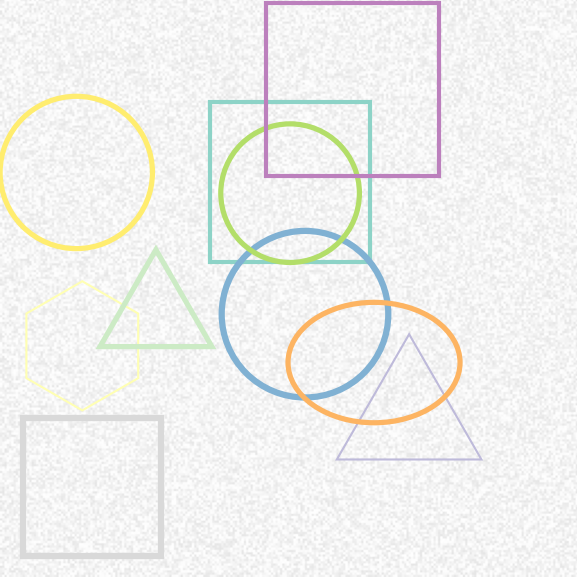[{"shape": "square", "thickness": 2, "radius": 0.69, "center": [0.502, 0.684]}, {"shape": "hexagon", "thickness": 1, "radius": 0.56, "center": [0.143, 0.4]}, {"shape": "triangle", "thickness": 1, "radius": 0.72, "center": [0.708, 0.276]}, {"shape": "circle", "thickness": 3, "radius": 0.72, "center": [0.528, 0.455]}, {"shape": "oval", "thickness": 2.5, "radius": 0.74, "center": [0.648, 0.371]}, {"shape": "circle", "thickness": 2.5, "radius": 0.6, "center": [0.502, 0.665]}, {"shape": "square", "thickness": 3, "radius": 0.6, "center": [0.159, 0.156]}, {"shape": "square", "thickness": 2, "radius": 0.75, "center": [0.611, 0.843]}, {"shape": "triangle", "thickness": 2.5, "radius": 0.56, "center": [0.27, 0.455]}, {"shape": "circle", "thickness": 2.5, "radius": 0.66, "center": [0.132, 0.701]}]